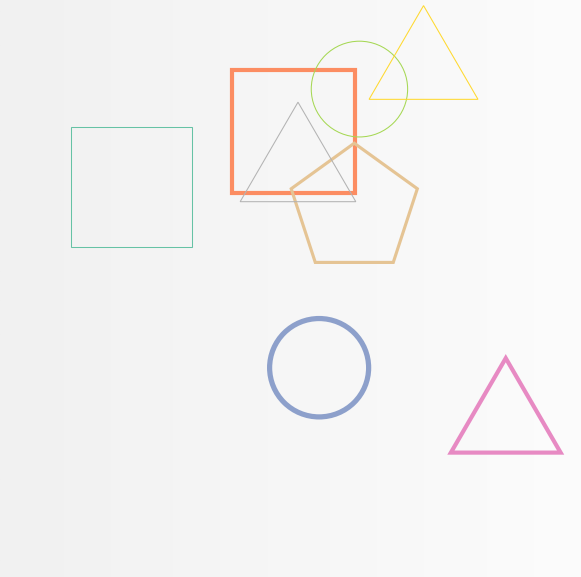[{"shape": "square", "thickness": 0.5, "radius": 0.52, "center": [0.226, 0.675]}, {"shape": "square", "thickness": 2, "radius": 0.53, "center": [0.505, 0.771]}, {"shape": "circle", "thickness": 2.5, "radius": 0.43, "center": [0.549, 0.362]}, {"shape": "triangle", "thickness": 2, "radius": 0.55, "center": [0.87, 0.27]}, {"shape": "circle", "thickness": 0.5, "radius": 0.41, "center": [0.618, 0.845]}, {"shape": "triangle", "thickness": 0.5, "radius": 0.54, "center": [0.729, 0.881]}, {"shape": "pentagon", "thickness": 1.5, "radius": 0.57, "center": [0.609, 0.637]}, {"shape": "triangle", "thickness": 0.5, "radius": 0.57, "center": [0.513, 0.707]}]